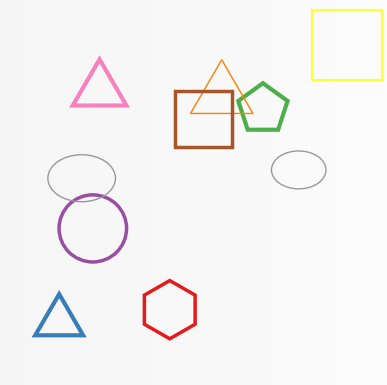[{"shape": "hexagon", "thickness": 2.5, "radius": 0.38, "center": [0.438, 0.196]}, {"shape": "triangle", "thickness": 3, "radius": 0.36, "center": [0.153, 0.165]}, {"shape": "pentagon", "thickness": 3, "radius": 0.33, "center": [0.679, 0.717]}, {"shape": "circle", "thickness": 2.5, "radius": 0.44, "center": [0.24, 0.407]}, {"shape": "triangle", "thickness": 1, "radius": 0.47, "center": [0.572, 0.752]}, {"shape": "square", "thickness": 1.5, "radius": 0.45, "center": [0.895, 0.883]}, {"shape": "square", "thickness": 2.5, "radius": 0.37, "center": [0.525, 0.69]}, {"shape": "triangle", "thickness": 3, "radius": 0.4, "center": [0.257, 0.766]}, {"shape": "oval", "thickness": 1, "radius": 0.44, "center": [0.211, 0.537]}, {"shape": "oval", "thickness": 1, "radius": 0.35, "center": [0.771, 0.559]}]